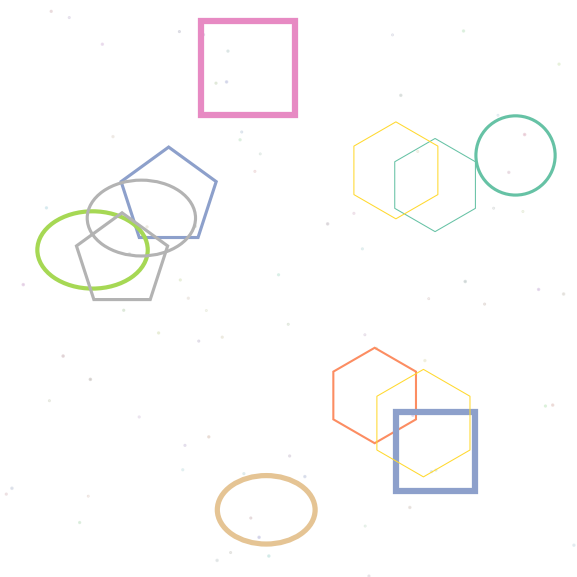[{"shape": "hexagon", "thickness": 0.5, "radius": 0.4, "center": [0.753, 0.679]}, {"shape": "circle", "thickness": 1.5, "radius": 0.34, "center": [0.893, 0.73]}, {"shape": "hexagon", "thickness": 1, "radius": 0.41, "center": [0.649, 0.314]}, {"shape": "pentagon", "thickness": 1.5, "radius": 0.43, "center": [0.292, 0.658]}, {"shape": "square", "thickness": 3, "radius": 0.34, "center": [0.754, 0.217]}, {"shape": "square", "thickness": 3, "radius": 0.41, "center": [0.43, 0.881]}, {"shape": "oval", "thickness": 2, "radius": 0.48, "center": [0.16, 0.566]}, {"shape": "hexagon", "thickness": 0.5, "radius": 0.47, "center": [0.733, 0.266]}, {"shape": "hexagon", "thickness": 0.5, "radius": 0.42, "center": [0.686, 0.704]}, {"shape": "oval", "thickness": 2.5, "radius": 0.42, "center": [0.461, 0.116]}, {"shape": "oval", "thickness": 1.5, "radius": 0.47, "center": [0.245, 0.622]}, {"shape": "pentagon", "thickness": 1.5, "radius": 0.42, "center": [0.211, 0.548]}]